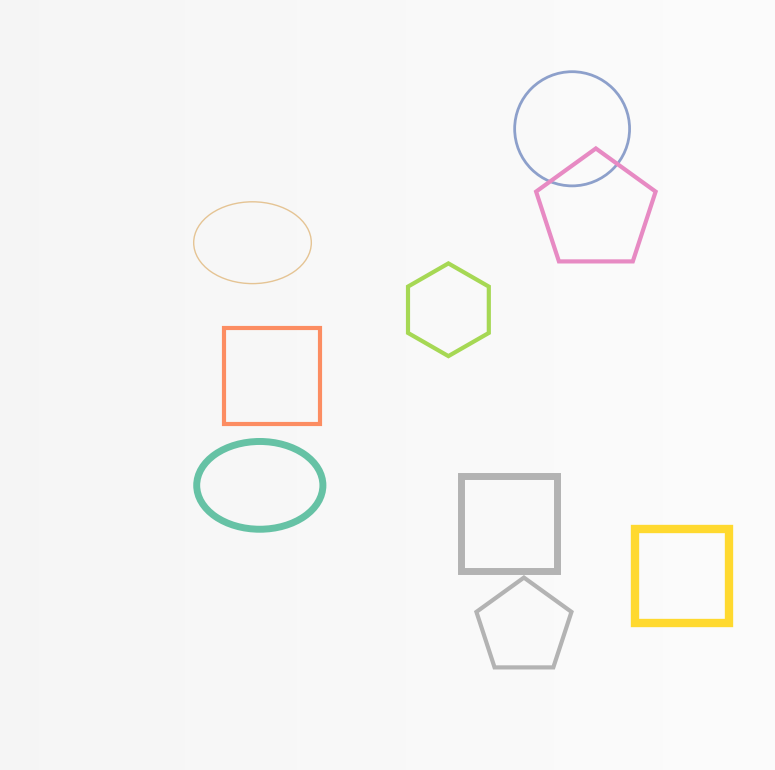[{"shape": "oval", "thickness": 2.5, "radius": 0.41, "center": [0.335, 0.37]}, {"shape": "square", "thickness": 1.5, "radius": 0.31, "center": [0.351, 0.512]}, {"shape": "circle", "thickness": 1, "radius": 0.37, "center": [0.738, 0.833]}, {"shape": "pentagon", "thickness": 1.5, "radius": 0.41, "center": [0.769, 0.726]}, {"shape": "hexagon", "thickness": 1.5, "radius": 0.3, "center": [0.579, 0.598]}, {"shape": "square", "thickness": 3, "radius": 0.3, "center": [0.88, 0.252]}, {"shape": "oval", "thickness": 0.5, "radius": 0.38, "center": [0.326, 0.685]}, {"shape": "pentagon", "thickness": 1.5, "radius": 0.32, "center": [0.676, 0.185]}, {"shape": "square", "thickness": 2.5, "radius": 0.31, "center": [0.657, 0.321]}]